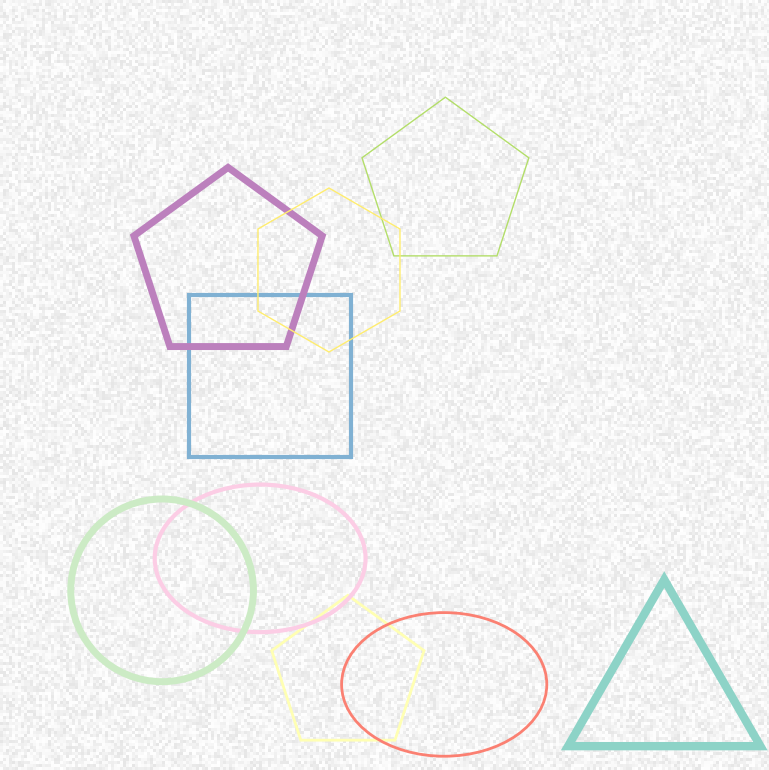[{"shape": "triangle", "thickness": 3, "radius": 0.72, "center": [0.863, 0.103]}, {"shape": "pentagon", "thickness": 1, "radius": 0.52, "center": [0.452, 0.123]}, {"shape": "oval", "thickness": 1, "radius": 0.67, "center": [0.577, 0.111]}, {"shape": "square", "thickness": 1.5, "radius": 0.52, "center": [0.351, 0.511]}, {"shape": "pentagon", "thickness": 0.5, "radius": 0.57, "center": [0.578, 0.76]}, {"shape": "oval", "thickness": 1.5, "radius": 0.68, "center": [0.338, 0.275]}, {"shape": "pentagon", "thickness": 2.5, "radius": 0.64, "center": [0.296, 0.654]}, {"shape": "circle", "thickness": 2.5, "radius": 0.59, "center": [0.211, 0.233]}, {"shape": "hexagon", "thickness": 0.5, "radius": 0.53, "center": [0.427, 0.649]}]